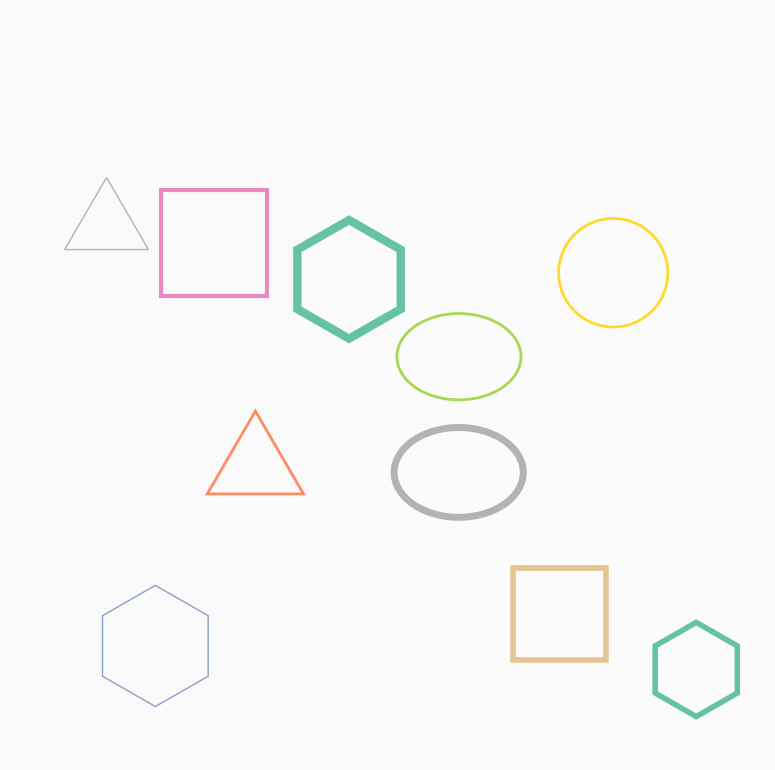[{"shape": "hexagon", "thickness": 3, "radius": 0.39, "center": [0.45, 0.637]}, {"shape": "hexagon", "thickness": 2, "radius": 0.31, "center": [0.898, 0.131]}, {"shape": "triangle", "thickness": 1, "radius": 0.36, "center": [0.33, 0.394]}, {"shape": "hexagon", "thickness": 0.5, "radius": 0.39, "center": [0.2, 0.161]}, {"shape": "square", "thickness": 1.5, "radius": 0.34, "center": [0.276, 0.684]}, {"shape": "oval", "thickness": 1, "radius": 0.4, "center": [0.592, 0.537]}, {"shape": "circle", "thickness": 1, "radius": 0.35, "center": [0.791, 0.646]}, {"shape": "square", "thickness": 2, "radius": 0.3, "center": [0.722, 0.202]}, {"shape": "triangle", "thickness": 0.5, "radius": 0.31, "center": [0.137, 0.707]}, {"shape": "oval", "thickness": 2.5, "radius": 0.42, "center": [0.592, 0.387]}]